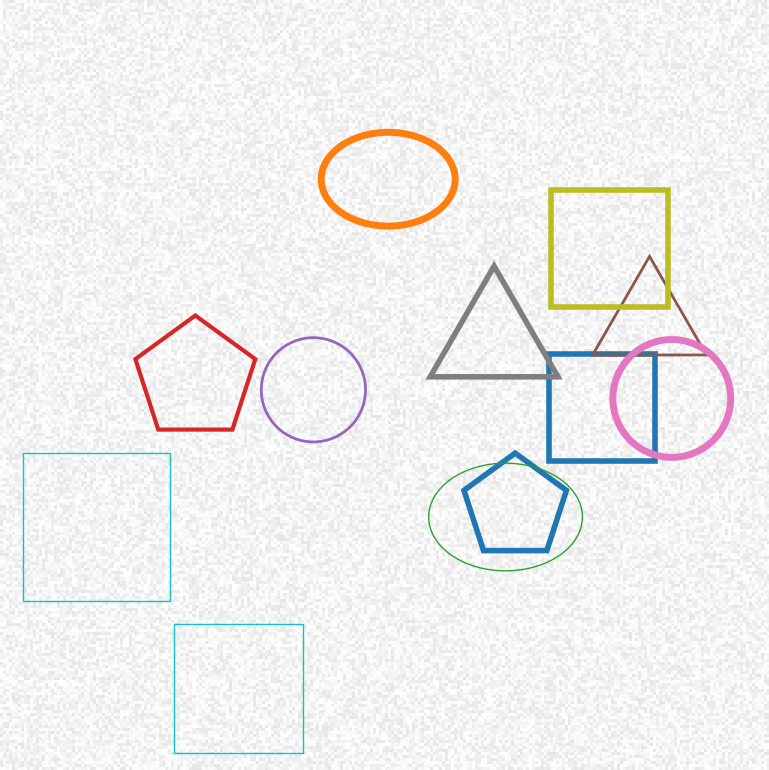[{"shape": "square", "thickness": 2, "radius": 0.35, "center": [0.782, 0.471]}, {"shape": "pentagon", "thickness": 2, "radius": 0.35, "center": [0.669, 0.342]}, {"shape": "oval", "thickness": 2.5, "radius": 0.43, "center": [0.504, 0.767]}, {"shape": "oval", "thickness": 0.5, "radius": 0.5, "center": [0.657, 0.329]}, {"shape": "pentagon", "thickness": 1.5, "radius": 0.41, "center": [0.254, 0.508]}, {"shape": "circle", "thickness": 1, "radius": 0.34, "center": [0.407, 0.494]}, {"shape": "triangle", "thickness": 1, "radius": 0.43, "center": [0.844, 0.582]}, {"shape": "circle", "thickness": 2.5, "radius": 0.38, "center": [0.872, 0.483]}, {"shape": "triangle", "thickness": 2, "radius": 0.48, "center": [0.642, 0.559]}, {"shape": "square", "thickness": 2, "radius": 0.38, "center": [0.792, 0.677]}, {"shape": "square", "thickness": 0.5, "radius": 0.42, "center": [0.309, 0.106]}, {"shape": "square", "thickness": 0.5, "radius": 0.48, "center": [0.125, 0.315]}]